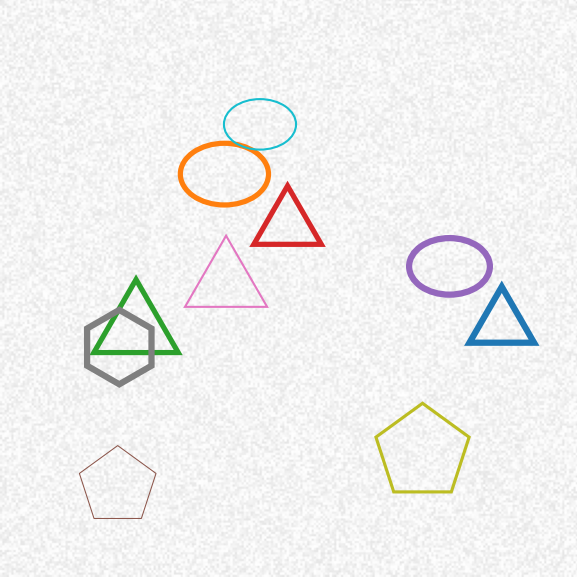[{"shape": "triangle", "thickness": 3, "radius": 0.32, "center": [0.869, 0.438]}, {"shape": "oval", "thickness": 2.5, "radius": 0.38, "center": [0.389, 0.698]}, {"shape": "triangle", "thickness": 2.5, "radius": 0.42, "center": [0.236, 0.431]}, {"shape": "triangle", "thickness": 2.5, "radius": 0.34, "center": [0.498, 0.61]}, {"shape": "oval", "thickness": 3, "radius": 0.35, "center": [0.778, 0.538]}, {"shape": "pentagon", "thickness": 0.5, "radius": 0.35, "center": [0.204, 0.158]}, {"shape": "triangle", "thickness": 1, "radius": 0.41, "center": [0.391, 0.509]}, {"shape": "hexagon", "thickness": 3, "radius": 0.32, "center": [0.207, 0.398]}, {"shape": "pentagon", "thickness": 1.5, "radius": 0.42, "center": [0.732, 0.216]}, {"shape": "oval", "thickness": 1, "radius": 0.31, "center": [0.45, 0.784]}]